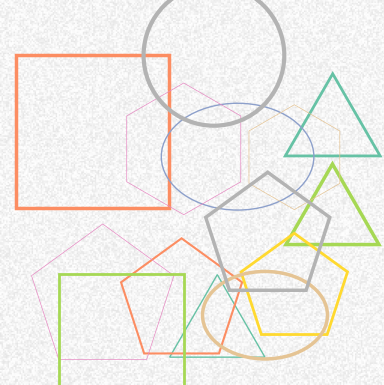[{"shape": "triangle", "thickness": 1, "radius": 0.71, "center": [0.564, 0.144]}, {"shape": "triangle", "thickness": 2, "radius": 0.71, "center": [0.864, 0.666]}, {"shape": "pentagon", "thickness": 1.5, "radius": 0.83, "center": [0.472, 0.216]}, {"shape": "square", "thickness": 2.5, "radius": 0.99, "center": [0.241, 0.659]}, {"shape": "oval", "thickness": 1, "radius": 0.99, "center": [0.617, 0.593]}, {"shape": "pentagon", "thickness": 0.5, "radius": 0.97, "center": [0.267, 0.224]}, {"shape": "hexagon", "thickness": 0.5, "radius": 0.86, "center": [0.477, 0.613]}, {"shape": "triangle", "thickness": 2.5, "radius": 0.7, "center": [0.864, 0.435]}, {"shape": "square", "thickness": 2, "radius": 0.81, "center": [0.316, 0.126]}, {"shape": "pentagon", "thickness": 2, "radius": 0.73, "center": [0.764, 0.249]}, {"shape": "hexagon", "thickness": 0.5, "radius": 0.68, "center": [0.765, 0.592]}, {"shape": "oval", "thickness": 2.5, "radius": 0.81, "center": [0.688, 0.181]}, {"shape": "circle", "thickness": 3, "radius": 0.91, "center": [0.556, 0.856]}, {"shape": "pentagon", "thickness": 2.5, "radius": 0.85, "center": [0.695, 0.383]}]